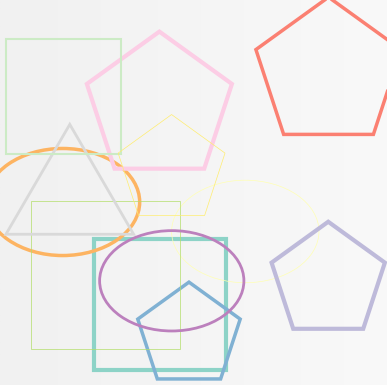[{"shape": "square", "thickness": 3, "radius": 0.85, "center": [0.413, 0.209]}, {"shape": "oval", "thickness": 0.5, "radius": 0.95, "center": [0.633, 0.399]}, {"shape": "pentagon", "thickness": 3, "radius": 0.77, "center": [0.847, 0.27]}, {"shape": "pentagon", "thickness": 2.5, "radius": 0.99, "center": [0.848, 0.81]}, {"shape": "pentagon", "thickness": 2.5, "radius": 0.69, "center": [0.488, 0.128]}, {"shape": "oval", "thickness": 2.5, "radius": 0.99, "center": [0.162, 0.475]}, {"shape": "square", "thickness": 0.5, "radius": 0.96, "center": [0.272, 0.285]}, {"shape": "pentagon", "thickness": 3, "radius": 0.98, "center": [0.411, 0.721]}, {"shape": "triangle", "thickness": 2, "radius": 0.95, "center": [0.18, 0.487]}, {"shape": "oval", "thickness": 2, "radius": 0.93, "center": [0.443, 0.271]}, {"shape": "square", "thickness": 1.5, "radius": 0.74, "center": [0.164, 0.75]}, {"shape": "pentagon", "thickness": 0.5, "radius": 0.72, "center": [0.443, 0.558]}]